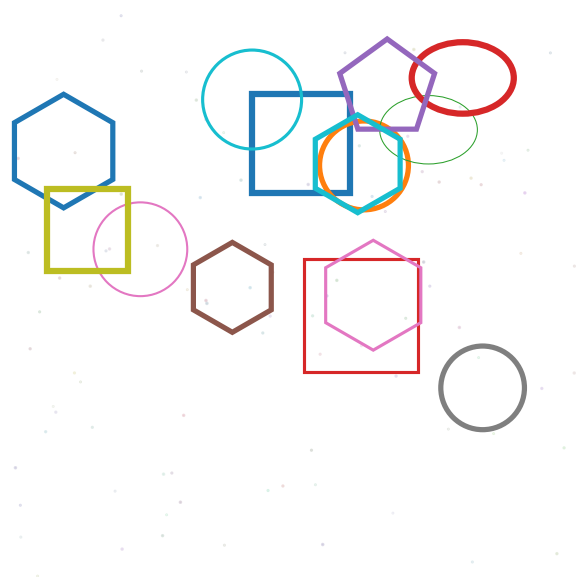[{"shape": "hexagon", "thickness": 2.5, "radius": 0.49, "center": [0.11, 0.738]}, {"shape": "square", "thickness": 3, "radius": 0.43, "center": [0.521, 0.75]}, {"shape": "circle", "thickness": 2.5, "radius": 0.38, "center": [0.63, 0.713]}, {"shape": "oval", "thickness": 0.5, "radius": 0.42, "center": [0.742, 0.774]}, {"shape": "oval", "thickness": 3, "radius": 0.44, "center": [0.801, 0.864]}, {"shape": "square", "thickness": 1.5, "radius": 0.49, "center": [0.625, 0.453]}, {"shape": "pentagon", "thickness": 2.5, "radius": 0.43, "center": [0.67, 0.845]}, {"shape": "hexagon", "thickness": 2.5, "radius": 0.39, "center": [0.402, 0.502]}, {"shape": "hexagon", "thickness": 1.5, "radius": 0.48, "center": [0.646, 0.488]}, {"shape": "circle", "thickness": 1, "radius": 0.41, "center": [0.243, 0.568]}, {"shape": "circle", "thickness": 2.5, "radius": 0.36, "center": [0.836, 0.328]}, {"shape": "square", "thickness": 3, "radius": 0.35, "center": [0.151, 0.601]}, {"shape": "hexagon", "thickness": 2.5, "radius": 0.42, "center": [0.619, 0.716]}, {"shape": "circle", "thickness": 1.5, "radius": 0.43, "center": [0.437, 0.827]}]